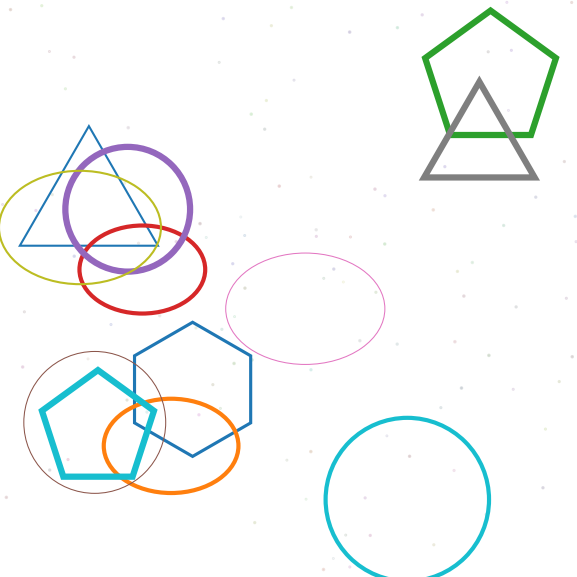[{"shape": "triangle", "thickness": 1, "radius": 0.69, "center": [0.154, 0.643]}, {"shape": "hexagon", "thickness": 1.5, "radius": 0.58, "center": [0.334, 0.325]}, {"shape": "oval", "thickness": 2, "radius": 0.58, "center": [0.296, 0.227]}, {"shape": "pentagon", "thickness": 3, "radius": 0.6, "center": [0.849, 0.862]}, {"shape": "oval", "thickness": 2, "radius": 0.54, "center": [0.246, 0.532]}, {"shape": "circle", "thickness": 3, "radius": 0.54, "center": [0.221, 0.637]}, {"shape": "circle", "thickness": 0.5, "radius": 0.61, "center": [0.164, 0.268]}, {"shape": "oval", "thickness": 0.5, "radius": 0.69, "center": [0.529, 0.465]}, {"shape": "triangle", "thickness": 3, "radius": 0.55, "center": [0.83, 0.747]}, {"shape": "oval", "thickness": 1, "radius": 0.7, "center": [0.138, 0.605]}, {"shape": "pentagon", "thickness": 3, "radius": 0.51, "center": [0.17, 0.256]}, {"shape": "circle", "thickness": 2, "radius": 0.71, "center": [0.705, 0.134]}]